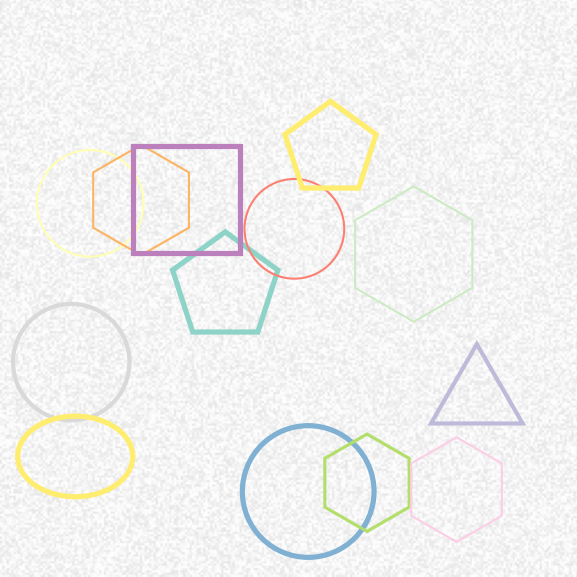[{"shape": "pentagon", "thickness": 2.5, "radius": 0.48, "center": [0.39, 0.502]}, {"shape": "circle", "thickness": 1, "radius": 0.46, "center": [0.156, 0.647]}, {"shape": "triangle", "thickness": 2, "radius": 0.46, "center": [0.826, 0.312]}, {"shape": "circle", "thickness": 1, "radius": 0.43, "center": [0.51, 0.603]}, {"shape": "circle", "thickness": 2.5, "radius": 0.57, "center": [0.534, 0.148]}, {"shape": "hexagon", "thickness": 1, "radius": 0.48, "center": [0.244, 0.653]}, {"shape": "hexagon", "thickness": 1.5, "radius": 0.42, "center": [0.635, 0.163]}, {"shape": "hexagon", "thickness": 1, "radius": 0.45, "center": [0.791, 0.151]}, {"shape": "circle", "thickness": 2, "radius": 0.5, "center": [0.123, 0.372]}, {"shape": "square", "thickness": 2.5, "radius": 0.46, "center": [0.323, 0.654]}, {"shape": "hexagon", "thickness": 1, "radius": 0.59, "center": [0.716, 0.559]}, {"shape": "oval", "thickness": 2.5, "radius": 0.5, "center": [0.13, 0.209]}, {"shape": "pentagon", "thickness": 2.5, "radius": 0.41, "center": [0.572, 0.741]}]